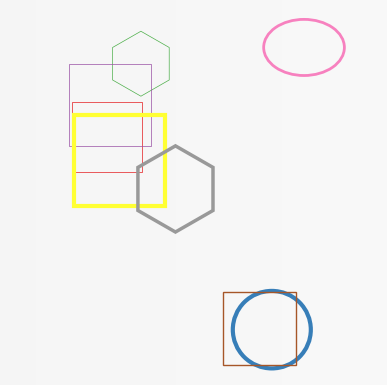[{"shape": "square", "thickness": 0.5, "radius": 0.45, "center": [0.275, 0.645]}, {"shape": "circle", "thickness": 3, "radius": 0.5, "center": [0.701, 0.144]}, {"shape": "hexagon", "thickness": 0.5, "radius": 0.42, "center": [0.364, 0.834]}, {"shape": "square", "thickness": 0.5, "radius": 0.53, "center": [0.284, 0.726]}, {"shape": "square", "thickness": 3, "radius": 0.59, "center": [0.308, 0.582]}, {"shape": "square", "thickness": 1, "radius": 0.47, "center": [0.671, 0.146]}, {"shape": "oval", "thickness": 2, "radius": 0.52, "center": [0.785, 0.877]}, {"shape": "hexagon", "thickness": 2.5, "radius": 0.56, "center": [0.453, 0.509]}]